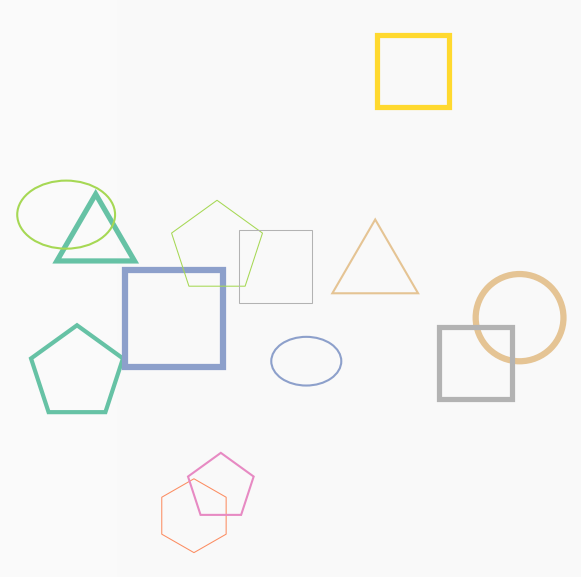[{"shape": "triangle", "thickness": 2.5, "radius": 0.39, "center": [0.165, 0.586]}, {"shape": "pentagon", "thickness": 2, "radius": 0.42, "center": [0.132, 0.353]}, {"shape": "hexagon", "thickness": 0.5, "radius": 0.32, "center": [0.334, 0.106]}, {"shape": "square", "thickness": 3, "radius": 0.42, "center": [0.299, 0.448]}, {"shape": "oval", "thickness": 1, "radius": 0.3, "center": [0.527, 0.374]}, {"shape": "pentagon", "thickness": 1, "radius": 0.3, "center": [0.38, 0.156]}, {"shape": "oval", "thickness": 1, "radius": 0.42, "center": [0.114, 0.627]}, {"shape": "pentagon", "thickness": 0.5, "radius": 0.41, "center": [0.373, 0.57]}, {"shape": "square", "thickness": 2.5, "radius": 0.31, "center": [0.711, 0.876]}, {"shape": "circle", "thickness": 3, "radius": 0.38, "center": [0.894, 0.449]}, {"shape": "triangle", "thickness": 1, "radius": 0.43, "center": [0.646, 0.534]}, {"shape": "square", "thickness": 0.5, "radius": 0.32, "center": [0.474, 0.538]}, {"shape": "square", "thickness": 2.5, "radius": 0.31, "center": [0.818, 0.371]}]